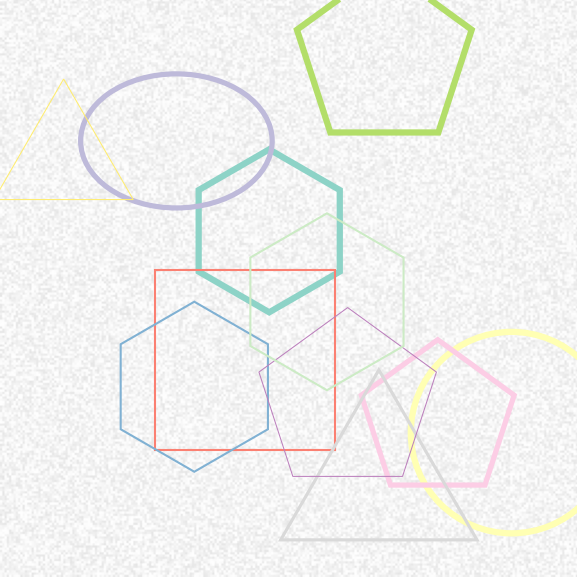[{"shape": "hexagon", "thickness": 3, "radius": 0.71, "center": [0.466, 0.599]}, {"shape": "circle", "thickness": 3, "radius": 0.87, "center": [0.886, 0.25]}, {"shape": "oval", "thickness": 2.5, "radius": 0.83, "center": [0.305, 0.755]}, {"shape": "square", "thickness": 1, "radius": 0.78, "center": [0.423, 0.376]}, {"shape": "hexagon", "thickness": 1, "radius": 0.74, "center": [0.336, 0.329]}, {"shape": "pentagon", "thickness": 3, "radius": 0.8, "center": [0.666, 0.898]}, {"shape": "pentagon", "thickness": 2.5, "radius": 0.7, "center": [0.758, 0.272]}, {"shape": "triangle", "thickness": 1.5, "radius": 0.98, "center": [0.656, 0.162]}, {"shape": "pentagon", "thickness": 0.5, "radius": 0.81, "center": [0.602, 0.305]}, {"shape": "hexagon", "thickness": 1, "radius": 0.77, "center": [0.566, 0.477]}, {"shape": "triangle", "thickness": 0.5, "radius": 0.7, "center": [0.11, 0.723]}]